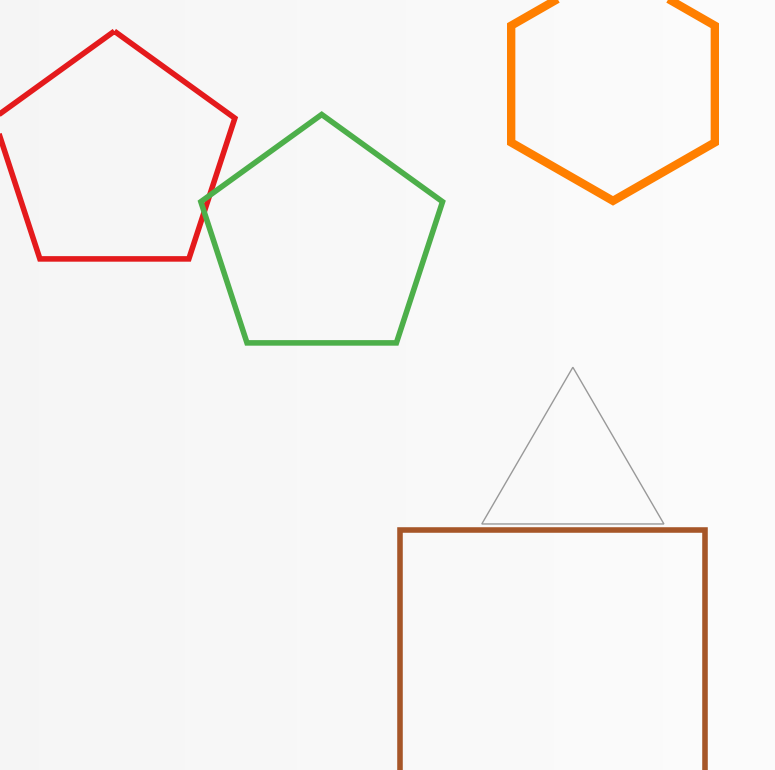[{"shape": "pentagon", "thickness": 2, "radius": 0.82, "center": [0.148, 0.796]}, {"shape": "pentagon", "thickness": 2, "radius": 0.82, "center": [0.415, 0.687]}, {"shape": "hexagon", "thickness": 3, "radius": 0.76, "center": [0.791, 0.891]}, {"shape": "square", "thickness": 2, "radius": 0.98, "center": [0.713, 0.115]}, {"shape": "triangle", "thickness": 0.5, "radius": 0.68, "center": [0.739, 0.387]}]